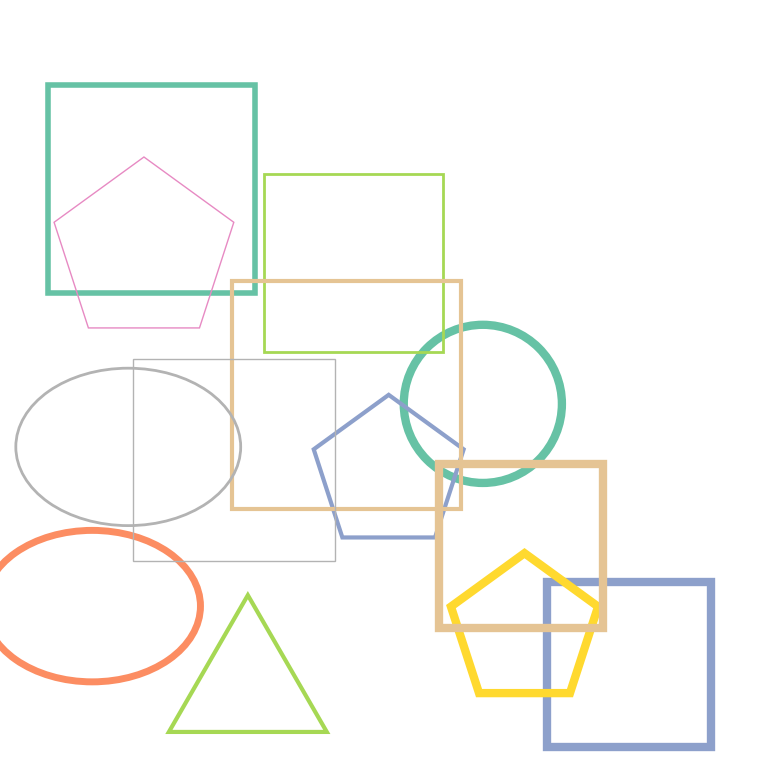[{"shape": "circle", "thickness": 3, "radius": 0.51, "center": [0.627, 0.475]}, {"shape": "square", "thickness": 2, "radius": 0.67, "center": [0.196, 0.755]}, {"shape": "oval", "thickness": 2.5, "radius": 0.7, "center": [0.12, 0.213]}, {"shape": "square", "thickness": 3, "radius": 0.53, "center": [0.817, 0.137]}, {"shape": "pentagon", "thickness": 1.5, "radius": 0.51, "center": [0.505, 0.385]}, {"shape": "pentagon", "thickness": 0.5, "radius": 0.61, "center": [0.187, 0.673]}, {"shape": "square", "thickness": 1, "radius": 0.58, "center": [0.459, 0.659]}, {"shape": "triangle", "thickness": 1.5, "radius": 0.59, "center": [0.322, 0.109]}, {"shape": "pentagon", "thickness": 3, "radius": 0.5, "center": [0.681, 0.181]}, {"shape": "square", "thickness": 3, "radius": 0.53, "center": [0.677, 0.291]}, {"shape": "square", "thickness": 1.5, "radius": 0.74, "center": [0.45, 0.487]}, {"shape": "oval", "thickness": 1, "radius": 0.73, "center": [0.167, 0.42]}, {"shape": "square", "thickness": 0.5, "radius": 0.66, "center": [0.304, 0.403]}]